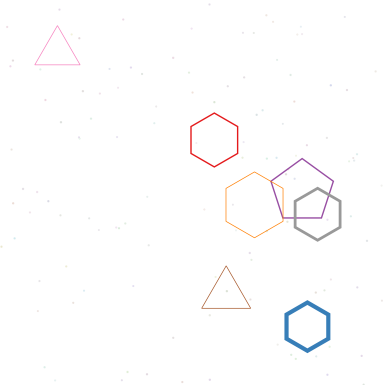[{"shape": "hexagon", "thickness": 1, "radius": 0.35, "center": [0.557, 0.636]}, {"shape": "hexagon", "thickness": 3, "radius": 0.31, "center": [0.798, 0.152]}, {"shape": "pentagon", "thickness": 1, "radius": 0.43, "center": [0.785, 0.503]}, {"shape": "hexagon", "thickness": 0.5, "radius": 0.43, "center": [0.661, 0.468]}, {"shape": "triangle", "thickness": 0.5, "radius": 0.37, "center": [0.587, 0.236]}, {"shape": "triangle", "thickness": 0.5, "radius": 0.34, "center": [0.149, 0.866]}, {"shape": "hexagon", "thickness": 2, "radius": 0.34, "center": [0.825, 0.443]}]